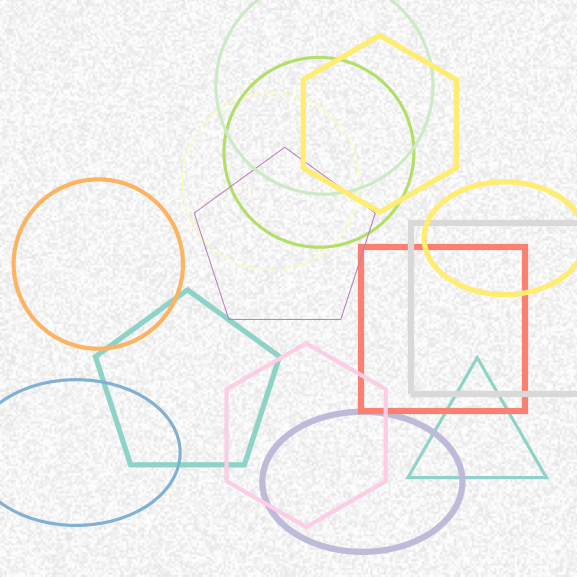[{"shape": "pentagon", "thickness": 2.5, "radius": 0.84, "center": [0.325, 0.33]}, {"shape": "triangle", "thickness": 1.5, "radius": 0.69, "center": [0.826, 0.241]}, {"shape": "circle", "thickness": 0.5, "radius": 0.77, "center": [0.469, 0.685]}, {"shape": "oval", "thickness": 3, "radius": 0.87, "center": [0.628, 0.165]}, {"shape": "square", "thickness": 3, "radius": 0.71, "center": [0.767, 0.429]}, {"shape": "oval", "thickness": 1.5, "radius": 0.9, "center": [0.132, 0.216]}, {"shape": "circle", "thickness": 2, "radius": 0.73, "center": [0.17, 0.542]}, {"shape": "circle", "thickness": 1.5, "radius": 0.82, "center": [0.552, 0.735]}, {"shape": "hexagon", "thickness": 2, "radius": 0.8, "center": [0.53, 0.246]}, {"shape": "square", "thickness": 3, "radius": 0.74, "center": [0.86, 0.465]}, {"shape": "pentagon", "thickness": 0.5, "radius": 0.82, "center": [0.493, 0.579]}, {"shape": "circle", "thickness": 1.5, "radius": 0.94, "center": [0.562, 0.851]}, {"shape": "hexagon", "thickness": 2.5, "radius": 0.76, "center": [0.658, 0.785]}, {"shape": "oval", "thickness": 2.5, "radius": 0.7, "center": [0.874, 0.587]}]